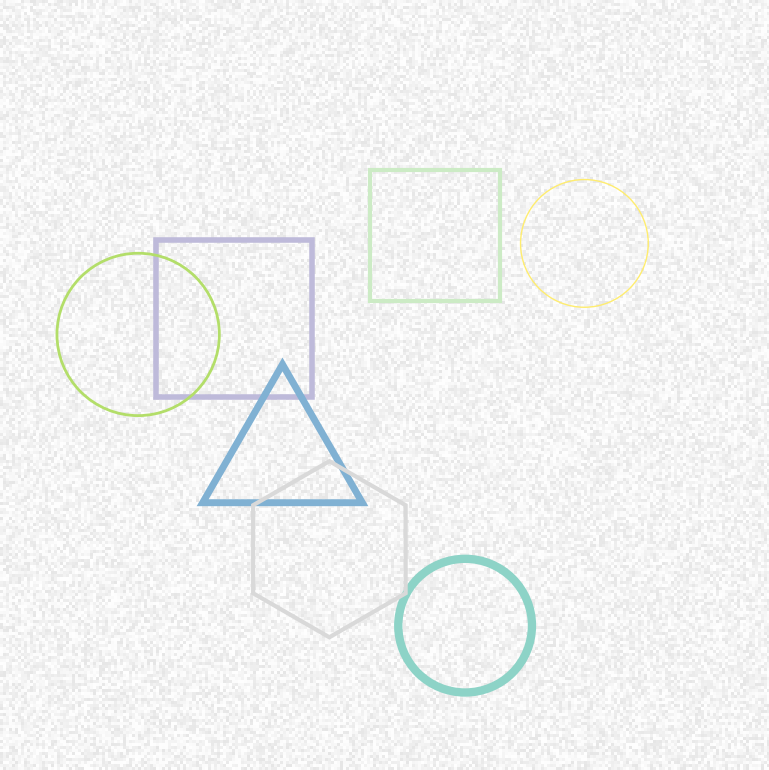[{"shape": "circle", "thickness": 3, "radius": 0.43, "center": [0.604, 0.187]}, {"shape": "square", "thickness": 2, "radius": 0.51, "center": [0.304, 0.586]}, {"shape": "triangle", "thickness": 2.5, "radius": 0.6, "center": [0.367, 0.407]}, {"shape": "circle", "thickness": 1, "radius": 0.53, "center": [0.179, 0.566]}, {"shape": "hexagon", "thickness": 1.5, "radius": 0.57, "center": [0.428, 0.287]}, {"shape": "square", "thickness": 1.5, "radius": 0.42, "center": [0.565, 0.694]}, {"shape": "circle", "thickness": 0.5, "radius": 0.41, "center": [0.759, 0.684]}]